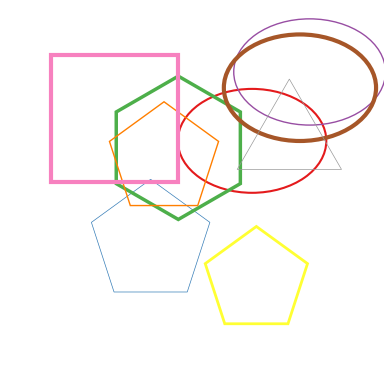[{"shape": "oval", "thickness": 1.5, "radius": 0.96, "center": [0.655, 0.634]}, {"shape": "pentagon", "thickness": 0.5, "radius": 0.81, "center": [0.391, 0.372]}, {"shape": "hexagon", "thickness": 2.5, "radius": 0.93, "center": [0.463, 0.616]}, {"shape": "oval", "thickness": 1, "radius": 0.99, "center": [0.804, 0.813]}, {"shape": "pentagon", "thickness": 1, "radius": 0.74, "center": [0.426, 0.587]}, {"shape": "pentagon", "thickness": 2, "radius": 0.7, "center": [0.666, 0.272]}, {"shape": "oval", "thickness": 3, "radius": 0.99, "center": [0.779, 0.772]}, {"shape": "square", "thickness": 3, "radius": 0.82, "center": [0.296, 0.692]}, {"shape": "triangle", "thickness": 0.5, "radius": 0.78, "center": [0.752, 0.638]}]